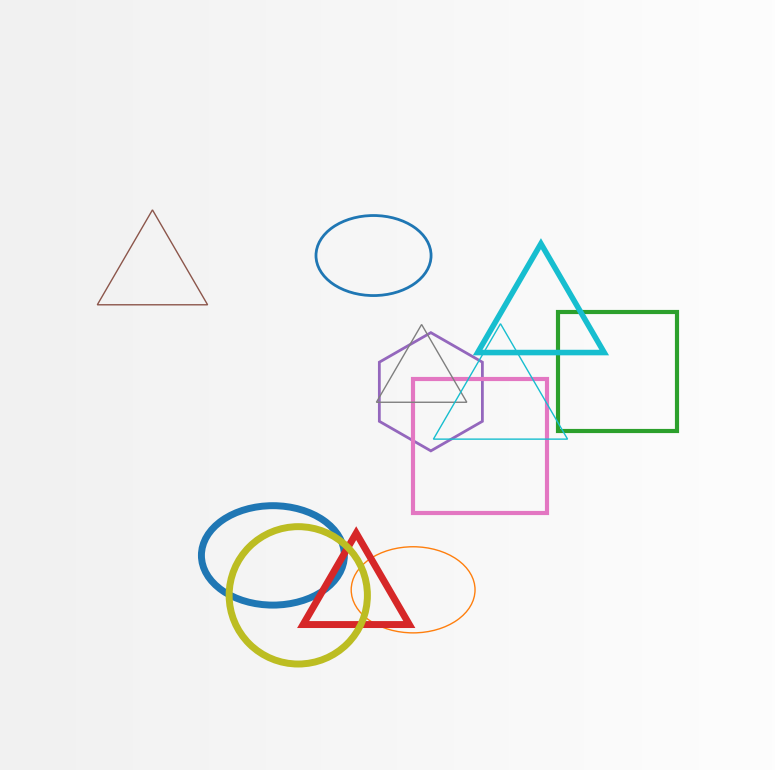[{"shape": "oval", "thickness": 2.5, "radius": 0.46, "center": [0.352, 0.279]}, {"shape": "oval", "thickness": 1, "radius": 0.37, "center": [0.482, 0.668]}, {"shape": "oval", "thickness": 0.5, "radius": 0.4, "center": [0.533, 0.234]}, {"shape": "square", "thickness": 1.5, "radius": 0.39, "center": [0.796, 0.518]}, {"shape": "triangle", "thickness": 2.5, "radius": 0.4, "center": [0.46, 0.228]}, {"shape": "hexagon", "thickness": 1, "radius": 0.38, "center": [0.556, 0.491]}, {"shape": "triangle", "thickness": 0.5, "radius": 0.41, "center": [0.197, 0.645]}, {"shape": "square", "thickness": 1.5, "radius": 0.43, "center": [0.619, 0.421]}, {"shape": "triangle", "thickness": 0.5, "radius": 0.34, "center": [0.544, 0.511]}, {"shape": "circle", "thickness": 2.5, "radius": 0.45, "center": [0.385, 0.227]}, {"shape": "triangle", "thickness": 2, "radius": 0.47, "center": [0.698, 0.589]}, {"shape": "triangle", "thickness": 0.5, "radius": 0.5, "center": [0.646, 0.48]}]